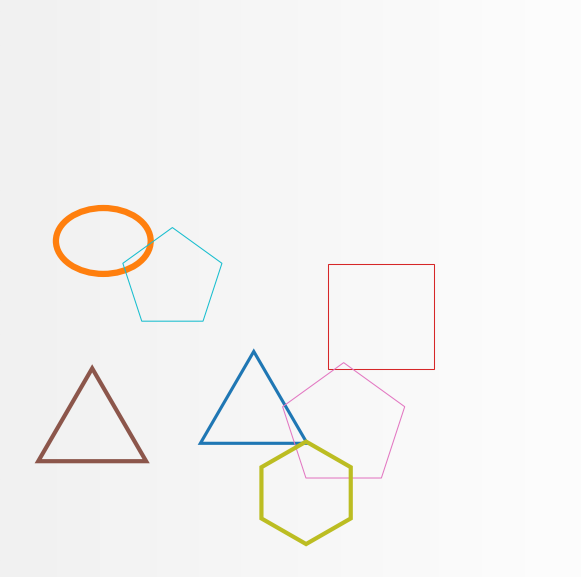[{"shape": "triangle", "thickness": 1.5, "radius": 0.53, "center": [0.437, 0.285]}, {"shape": "oval", "thickness": 3, "radius": 0.41, "center": [0.178, 0.582]}, {"shape": "square", "thickness": 0.5, "radius": 0.46, "center": [0.655, 0.451]}, {"shape": "triangle", "thickness": 2, "radius": 0.54, "center": [0.159, 0.254]}, {"shape": "pentagon", "thickness": 0.5, "radius": 0.55, "center": [0.591, 0.261]}, {"shape": "hexagon", "thickness": 2, "radius": 0.44, "center": [0.527, 0.146]}, {"shape": "pentagon", "thickness": 0.5, "radius": 0.45, "center": [0.297, 0.515]}]